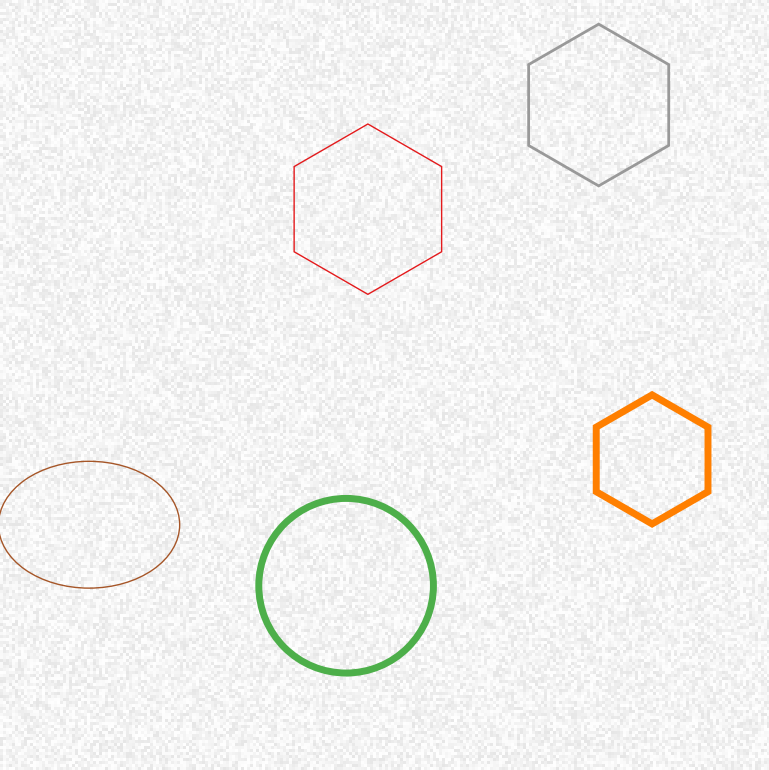[{"shape": "hexagon", "thickness": 0.5, "radius": 0.55, "center": [0.478, 0.728]}, {"shape": "circle", "thickness": 2.5, "radius": 0.57, "center": [0.449, 0.239]}, {"shape": "hexagon", "thickness": 2.5, "radius": 0.42, "center": [0.847, 0.403]}, {"shape": "oval", "thickness": 0.5, "radius": 0.59, "center": [0.116, 0.319]}, {"shape": "hexagon", "thickness": 1, "radius": 0.53, "center": [0.777, 0.864]}]